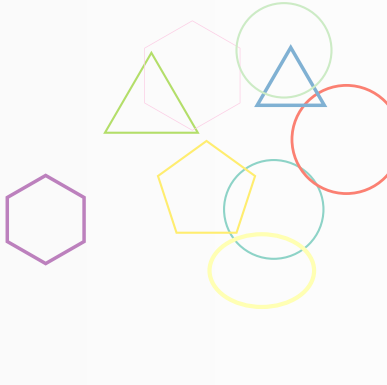[{"shape": "circle", "thickness": 1.5, "radius": 0.64, "center": [0.706, 0.456]}, {"shape": "oval", "thickness": 3, "radius": 0.67, "center": [0.676, 0.297]}, {"shape": "circle", "thickness": 2, "radius": 0.7, "center": [0.894, 0.638]}, {"shape": "triangle", "thickness": 2.5, "radius": 0.5, "center": [0.75, 0.776]}, {"shape": "triangle", "thickness": 1.5, "radius": 0.69, "center": [0.391, 0.724]}, {"shape": "hexagon", "thickness": 0.5, "radius": 0.71, "center": [0.496, 0.804]}, {"shape": "hexagon", "thickness": 2.5, "radius": 0.57, "center": [0.118, 0.43]}, {"shape": "circle", "thickness": 1.5, "radius": 0.61, "center": [0.733, 0.869]}, {"shape": "pentagon", "thickness": 1.5, "radius": 0.66, "center": [0.533, 0.502]}]